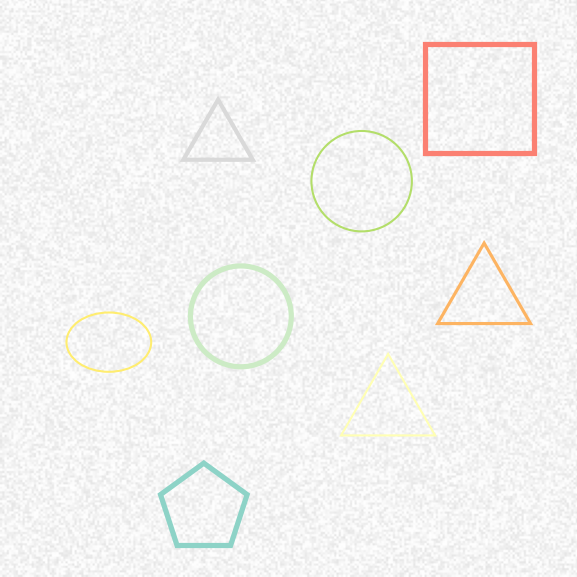[{"shape": "pentagon", "thickness": 2.5, "radius": 0.39, "center": [0.353, 0.118]}, {"shape": "triangle", "thickness": 1, "radius": 0.47, "center": [0.672, 0.292]}, {"shape": "square", "thickness": 2.5, "radius": 0.47, "center": [0.83, 0.829]}, {"shape": "triangle", "thickness": 1.5, "radius": 0.46, "center": [0.838, 0.485]}, {"shape": "circle", "thickness": 1, "radius": 0.43, "center": [0.626, 0.685]}, {"shape": "triangle", "thickness": 2, "radius": 0.35, "center": [0.378, 0.757]}, {"shape": "circle", "thickness": 2.5, "radius": 0.44, "center": [0.417, 0.451]}, {"shape": "oval", "thickness": 1, "radius": 0.37, "center": [0.188, 0.407]}]